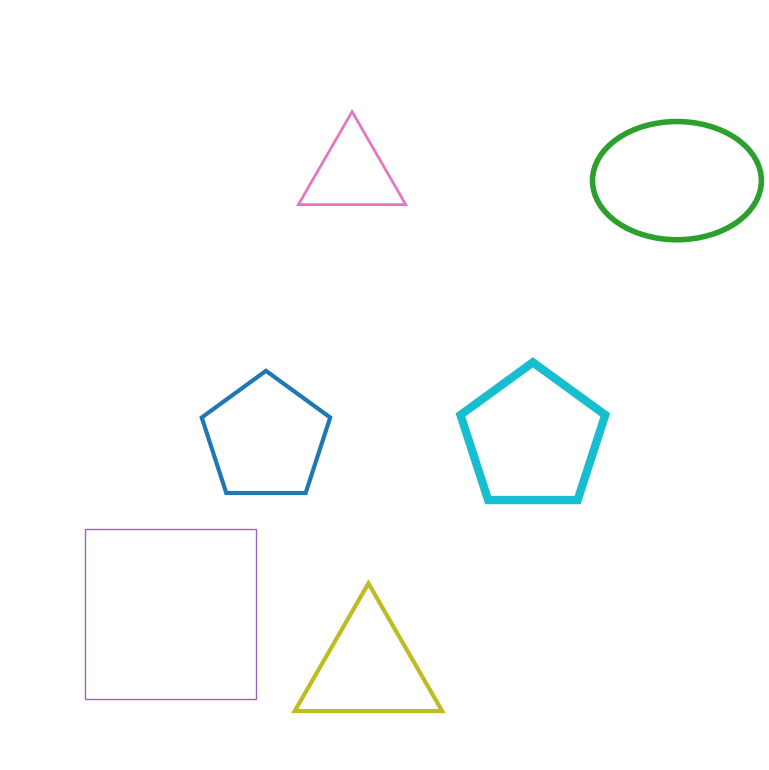[{"shape": "pentagon", "thickness": 1.5, "radius": 0.44, "center": [0.345, 0.431]}, {"shape": "oval", "thickness": 2, "radius": 0.55, "center": [0.879, 0.765]}, {"shape": "square", "thickness": 0.5, "radius": 0.55, "center": [0.221, 0.202]}, {"shape": "triangle", "thickness": 1, "radius": 0.4, "center": [0.457, 0.775]}, {"shape": "triangle", "thickness": 1.5, "radius": 0.55, "center": [0.479, 0.132]}, {"shape": "pentagon", "thickness": 3, "radius": 0.49, "center": [0.692, 0.431]}]